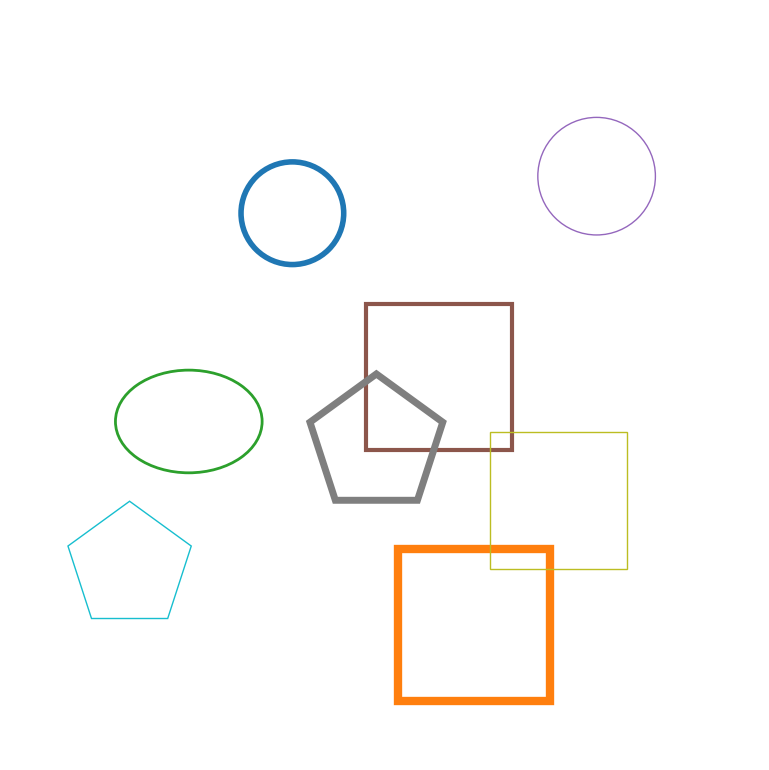[{"shape": "circle", "thickness": 2, "radius": 0.33, "center": [0.38, 0.723]}, {"shape": "square", "thickness": 3, "radius": 0.49, "center": [0.616, 0.188]}, {"shape": "oval", "thickness": 1, "radius": 0.48, "center": [0.245, 0.453]}, {"shape": "circle", "thickness": 0.5, "radius": 0.38, "center": [0.775, 0.771]}, {"shape": "square", "thickness": 1.5, "radius": 0.47, "center": [0.57, 0.511]}, {"shape": "pentagon", "thickness": 2.5, "radius": 0.45, "center": [0.489, 0.424]}, {"shape": "square", "thickness": 0.5, "radius": 0.45, "center": [0.725, 0.35]}, {"shape": "pentagon", "thickness": 0.5, "radius": 0.42, "center": [0.168, 0.265]}]